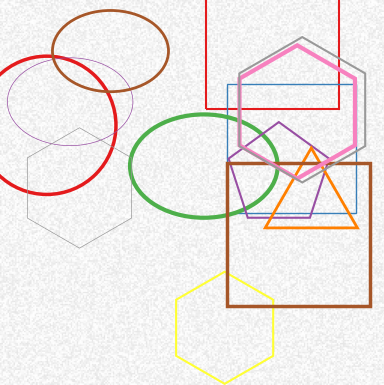[{"shape": "square", "thickness": 1.5, "radius": 0.86, "center": [0.709, 0.89]}, {"shape": "circle", "thickness": 2.5, "radius": 0.9, "center": [0.122, 0.675]}, {"shape": "square", "thickness": 1, "radius": 0.84, "center": [0.757, 0.615]}, {"shape": "oval", "thickness": 3, "radius": 0.96, "center": [0.529, 0.569]}, {"shape": "pentagon", "thickness": 1.5, "radius": 0.69, "center": [0.724, 0.546]}, {"shape": "oval", "thickness": 0.5, "radius": 0.82, "center": [0.182, 0.736]}, {"shape": "triangle", "thickness": 2, "radius": 0.69, "center": [0.809, 0.477]}, {"shape": "hexagon", "thickness": 1.5, "radius": 0.73, "center": [0.584, 0.149]}, {"shape": "oval", "thickness": 2, "radius": 0.75, "center": [0.287, 0.867]}, {"shape": "square", "thickness": 2.5, "radius": 0.93, "center": [0.774, 0.392]}, {"shape": "hexagon", "thickness": 3, "radius": 0.87, "center": [0.772, 0.709]}, {"shape": "hexagon", "thickness": 0.5, "radius": 0.78, "center": [0.206, 0.512]}, {"shape": "hexagon", "thickness": 1.5, "radius": 0.94, "center": [0.785, 0.715]}]